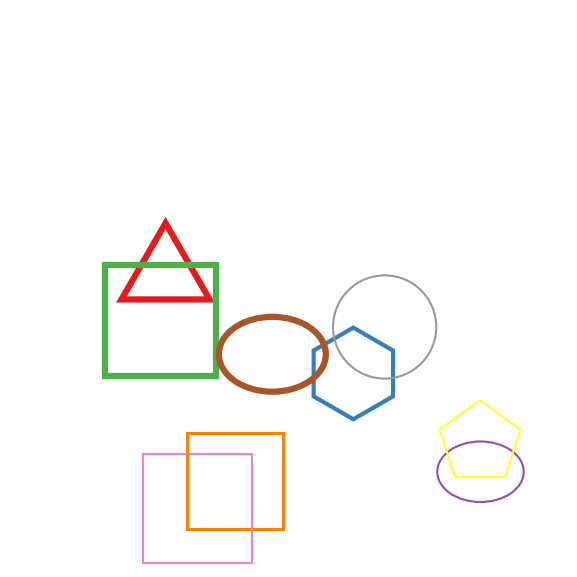[{"shape": "triangle", "thickness": 3, "radius": 0.44, "center": [0.287, 0.525]}, {"shape": "hexagon", "thickness": 2, "radius": 0.4, "center": [0.612, 0.352]}, {"shape": "square", "thickness": 3, "radius": 0.48, "center": [0.277, 0.444]}, {"shape": "oval", "thickness": 1, "radius": 0.37, "center": [0.832, 0.182]}, {"shape": "square", "thickness": 1.5, "radius": 0.42, "center": [0.407, 0.166]}, {"shape": "pentagon", "thickness": 1, "radius": 0.37, "center": [0.831, 0.233]}, {"shape": "oval", "thickness": 3, "radius": 0.46, "center": [0.472, 0.386]}, {"shape": "square", "thickness": 1, "radius": 0.47, "center": [0.342, 0.118]}, {"shape": "circle", "thickness": 1, "radius": 0.45, "center": [0.666, 0.433]}]